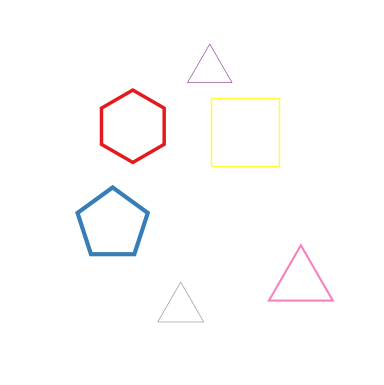[{"shape": "hexagon", "thickness": 2.5, "radius": 0.47, "center": [0.345, 0.672]}, {"shape": "pentagon", "thickness": 3, "radius": 0.48, "center": [0.293, 0.417]}, {"shape": "triangle", "thickness": 0.5, "radius": 0.33, "center": [0.545, 0.819]}, {"shape": "square", "thickness": 1, "radius": 0.44, "center": [0.636, 0.656]}, {"shape": "triangle", "thickness": 1.5, "radius": 0.48, "center": [0.781, 0.267]}, {"shape": "triangle", "thickness": 0.5, "radius": 0.35, "center": [0.469, 0.198]}]